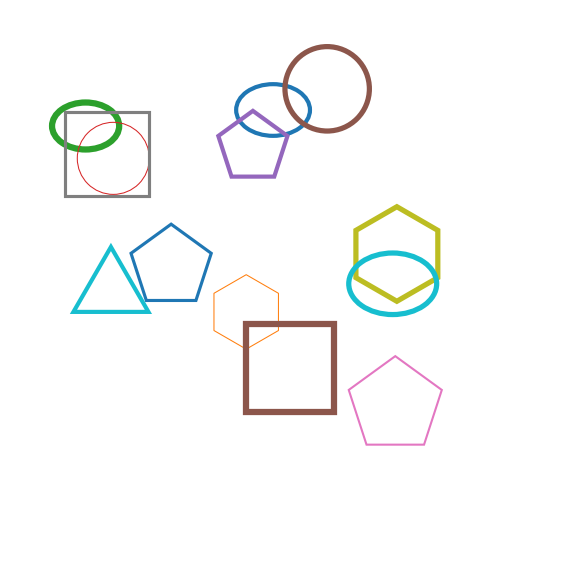[{"shape": "oval", "thickness": 2, "radius": 0.32, "center": [0.473, 0.809]}, {"shape": "pentagon", "thickness": 1.5, "radius": 0.37, "center": [0.296, 0.538]}, {"shape": "hexagon", "thickness": 0.5, "radius": 0.32, "center": [0.426, 0.459]}, {"shape": "oval", "thickness": 3, "radius": 0.29, "center": [0.148, 0.781]}, {"shape": "circle", "thickness": 0.5, "radius": 0.31, "center": [0.196, 0.725]}, {"shape": "pentagon", "thickness": 2, "radius": 0.31, "center": [0.438, 0.744]}, {"shape": "circle", "thickness": 2.5, "radius": 0.37, "center": [0.567, 0.845]}, {"shape": "square", "thickness": 3, "radius": 0.38, "center": [0.502, 0.362]}, {"shape": "pentagon", "thickness": 1, "radius": 0.42, "center": [0.684, 0.298]}, {"shape": "square", "thickness": 1.5, "radius": 0.36, "center": [0.185, 0.733]}, {"shape": "hexagon", "thickness": 2.5, "radius": 0.41, "center": [0.687, 0.559]}, {"shape": "oval", "thickness": 2.5, "radius": 0.38, "center": [0.68, 0.508]}, {"shape": "triangle", "thickness": 2, "radius": 0.37, "center": [0.192, 0.497]}]